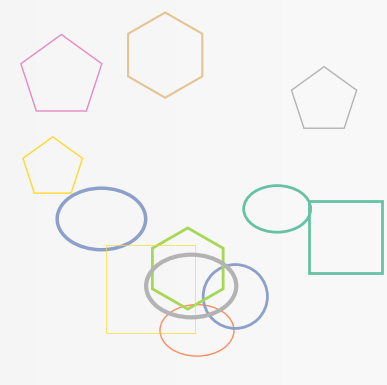[{"shape": "oval", "thickness": 2, "radius": 0.43, "center": [0.715, 0.457]}, {"shape": "square", "thickness": 2, "radius": 0.47, "center": [0.892, 0.385]}, {"shape": "oval", "thickness": 1, "radius": 0.48, "center": [0.508, 0.142]}, {"shape": "circle", "thickness": 2, "radius": 0.41, "center": [0.607, 0.23]}, {"shape": "oval", "thickness": 2.5, "radius": 0.57, "center": [0.262, 0.431]}, {"shape": "pentagon", "thickness": 1, "radius": 0.55, "center": [0.158, 0.801]}, {"shape": "hexagon", "thickness": 2, "radius": 0.53, "center": [0.485, 0.302]}, {"shape": "pentagon", "thickness": 1, "radius": 0.4, "center": [0.136, 0.564]}, {"shape": "square", "thickness": 0.5, "radius": 0.57, "center": [0.389, 0.248]}, {"shape": "hexagon", "thickness": 1.5, "radius": 0.55, "center": [0.426, 0.857]}, {"shape": "oval", "thickness": 3, "radius": 0.58, "center": [0.493, 0.257]}, {"shape": "pentagon", "thickness": 1, "radius": 0.44, "center": [0.836, 0.738]}]